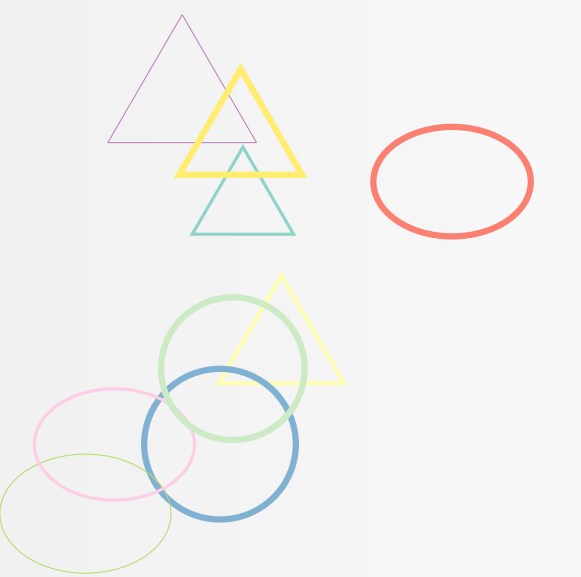[{"shape": "triangle", "thickness": 1.5, "radius": 0.5, "center": [0.418, 0.644]}, {"shape": "triangle", "thickness": 2, "radius": 0.62, "center": [0.484, 0.398]}, {"shape": "oval", "thickness": 3, "radius": 0.68, "center": [0.778, 0.685]}, {"shape": "circle", "thickness": 3, "radius": 0.65, "center": [0.379, 0.23]}, {"shape": "oval", "thickness": 0.5, "radius": 0.74, "center": [0.147, 0.11]}, {"shape": "oval", "thickness": 1.5, "radius": 0.69, "center": [0.197, 0.23]}, {"shape": "triangle", "thickness": 0.5, "radius": 0.74, "center": [0.313, 0.826]}, {"shape": "circle", "thickness": 3, "radius": 0.62, "center": [0.401, 0.361]}, {"shape": "triangle", "thickness": 3, "radius": 0.61, "center": [0.414, 0.757]}]